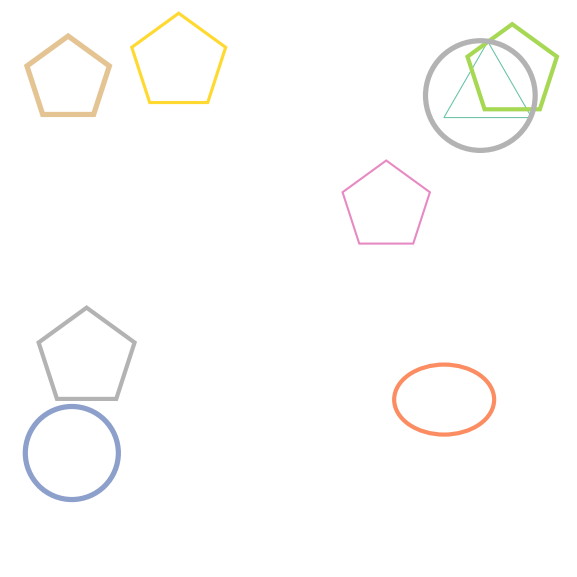[{"shape": "triangle", "thickness": 0.5, "radius": 0.44, "center": [0.845, 0.839]}, {"shape": "oval", "thickness": 2, "radius": 0.43, "center": [0.769, 0.307]}, {"shape": "circle", "thickness": 2.5, "radius": 0.4, "center": [0.124, 0.215]}, {"shape": "pentagon", "thickness": 1, "radius": 0.4, "center": [0.669, 0.642]}, {"shape": "pentagon", "thickness": 2, "radius": 0.41, "center": [0.887, 0.876]}, {"shape": "pentagon", "thickness": 1.5, "radius": 0.43, "center": [0.309, 0.891]}, {"shape": "pentagon", "thickness": 2.5, "radius": 0.38, "center": [0.118, 0.862]}, {"shape": "pentagon", "thickness": 2, "radius": 0.44, "center": [0.15, 0.379]}, {"shape": "circle", "thickness": 2.5, "radius": 0.47, "center": [0.832, 0.834]}]